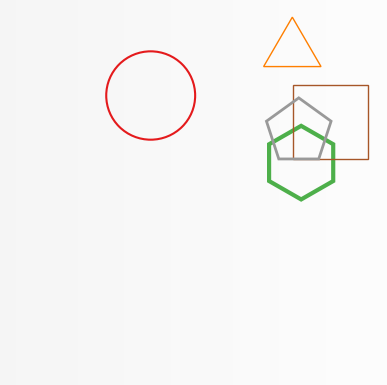[{"shape": "circle", "thickness": 1.5, "radius": 0.57, "center": [0.389, 0.752]}, {"shape": "hexagon", "thickness": 3, "radius": 0.48, "center": [0.777, 0.578]}, {"shape": "triangle", "thickness": 1, "radius": 0.43, "center": [0.754, 0.87]}, {"shape": "square", "thickness": 1, "radius": 0.48, "center": [0.854, 0.684]}, {"shape": "pentagon", "thickness": 2, "radius": 0.44, "center": [0.771, 0.658]}]